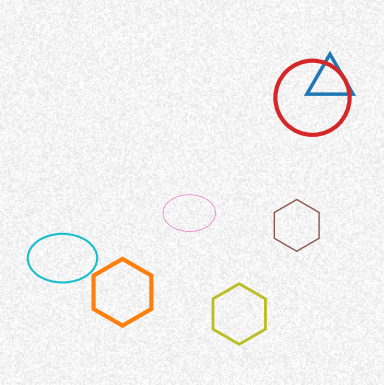[{"shape": "triangle", "thickness": 2.5, "radius": 0.35, "center": [0.857, 0.79]}, {"shape": "hexagon", "thickness": 3, "radius": 0.43, "center": [0.318, 0.241]}, {"shape": "circle", "thickness": 3, "radius": 0.48, "center": [0.812, 0.746]}, {"shape": "hexagon", "thickness": 1, "radius": 0.34, "center": [0.771, 0.415]}, {"shape": "oval", "thickness": 0.5, "radius": 0.34, "center": [0.492, 0.446]}, {"shape": "hexagon", "thickness": 2, "radius": 0.39, "center": [0.621, 0.184]}, {"shape": "oval", "thickness": 1.5, "radius": 0.45, "center": [0.162, 0.329]}]